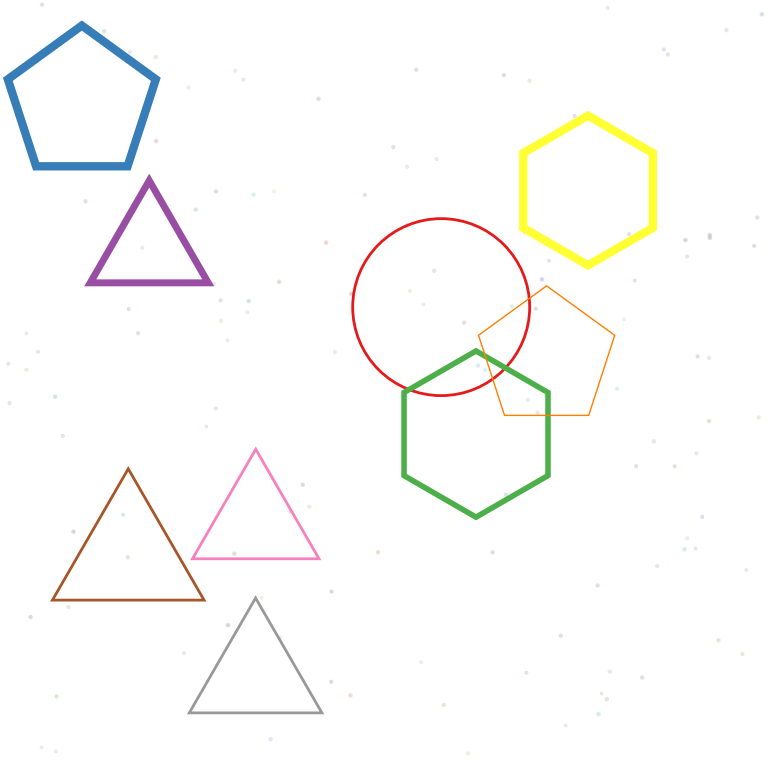[{"shape": "circle", "thickness": 1, "radius": 0.57, "center": [0.573, 0.601]}, {"shape": "pentagon", "thickness": 3, "radius": 0.51, "center": [0.106, 0.866]}, {"shape": "hexagon", "thickness": 2, "radius": 0.54, "center": [0.618, 0.436]}, {"shape": "triangle", "thickness": 2.5, "radius": 0.44, "center": [0.194, 0.677]}, {"shape": "pentagon", "thickness": 0.5, "radius": 0.46, "center": [0.71, 0.536]}, {"shape": "hexagon", "thickness": 3, "radius": 0.49, "center": [0.764, 0.753]}, {"shape": "triangle", "thickness": 1, "radius": 0.57, "center": [0.167, 0.277]}, {"shape": "triangle", "thickness": 1, "radius": 0.47, "center": [0.332, 0.322]}, {"shape": "triangle", "thickness": 1, "radius": 0.5, "center": [0.332, 0.124]}]